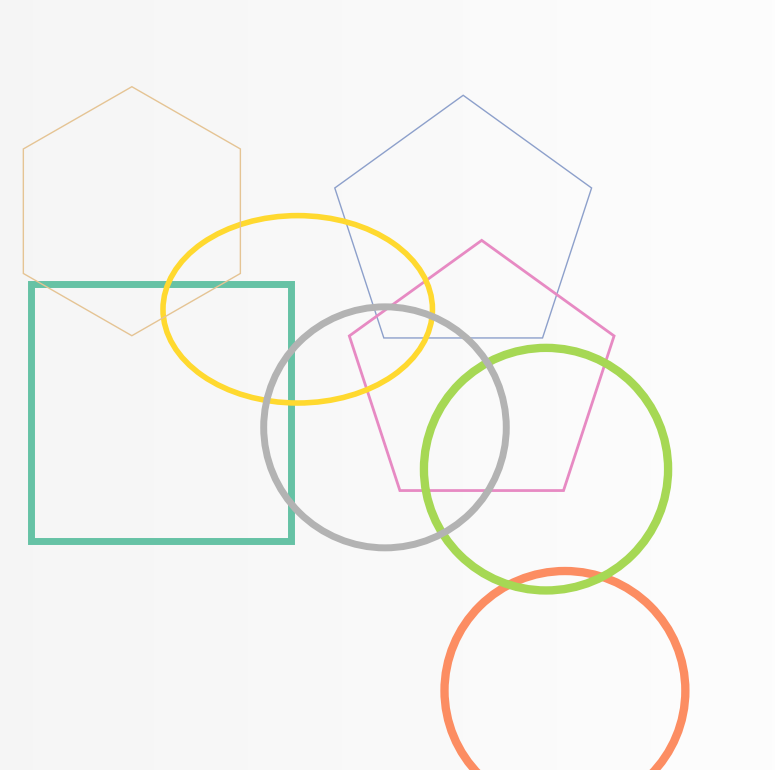[{"shape": "square", "thickness": 2.5, "radius": 0.84, "center": [0.208, 0.464]}, {"shape": "circle", "thickness": 3, "radius": 0.78, "center": [0.729, 0.103]}, {"shape": "pentagon", "thickness": 0.5, "radius": 0.87, "center": [0.598, 0.702]}, {"shape": "pentagon", "thickness": 1, "radius": 0.9, "center": [0.622, 0.508]}, {"shape": "circle", "thickness": 3, "radius": 0.79, "center": [0.705, 0.391]}, {"shape": "oval", "thickness": 2, "radius": 0.87, "center": [0.384, 0.598]}, {"shape": "hexagon", "thickness": 0.5, "radius": 0.81, "center": [0.17, 0.726]}, {"shape": "circle", "thickness": 2.5, "radius": 0.78, "center": [0.497, 0.445]}]